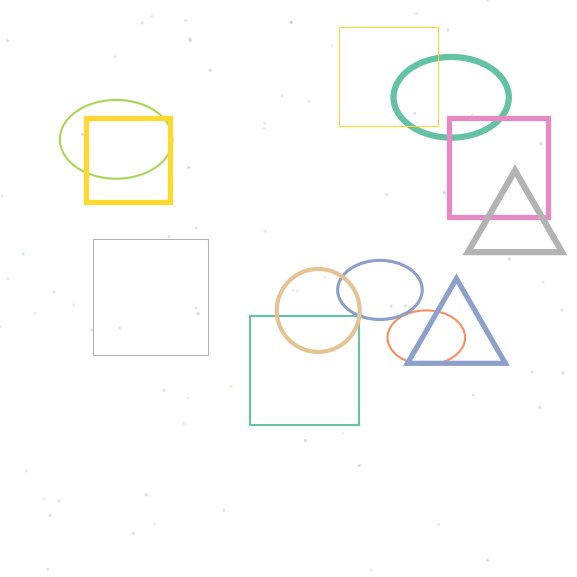[{"shape": "oval", "thickness": 3, "radius": 0.5, "center": [0.781, 0.831]}, {"shape": "square", "thickness": 1, "radius": 0.47, "center": [0.527, 0.358]}, {"shape": "oval", "thickness": 1, "radius": 0.34, "center": [0.738, 0.415]}, {"shape": "oval", "thickness": 1.5, "radius": 0.37, "center": [0.658, 0.497]}, {"shape": "triangle", "thickness": 2.5, "radius": 0.49, "center": [0.79, 0.419]}, {"shape": "square", "thickness": 2.5, "radius": 0.43, "center": [0.864, 0.709]}, {"shape": "oval", "thickness": 1, "radius": 0.49, "center": [0.201, 0.758]}, {"shape": "square", "thickness": 0.5, "radius": 0.43, "center": [0.673, 0.867]}, {"shape": "square", "thickness": 2.5, "radius": 0.37, "center": [0.222, 0.722]}, {"shape": "circle", "thickness": 2, "radius": 0.36, "center": [0.551, 0.462]}, {"shape": "triangle", "thickness": 3, "radius": 0.47, "center": [0.892, 0.61]}, {"shape": "square", "thickness": 0.5, "radius": 0.5, "center": [0.261, 0.485]}]